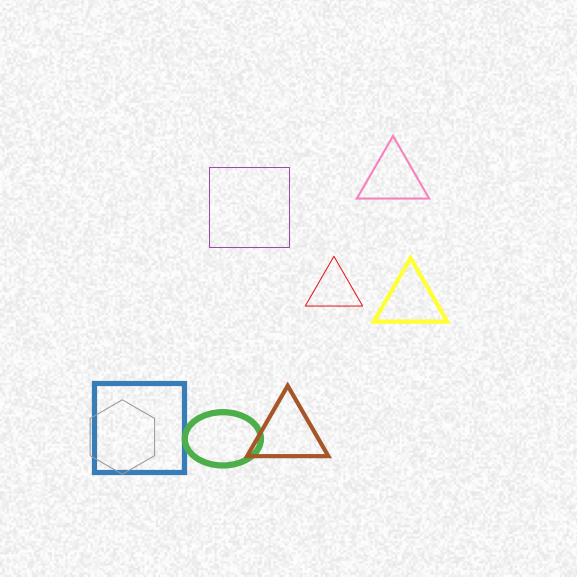[{"shape": "triangle", "thickness": 0.5, "radius": 0.29, "center": [0.578, 0.498]}, {"shape": "square", "thickness": 2.5, "radius": 0.39, "center": [0.241, 0.259]}, {"shape": "oval", "thickness": 3, "radius": 0.33, "center": [0.386, 0.239]}, {"shape": "square", "thickness": 0.5, "radius": 0.34, "center": [0.431, 0.641]}, {"shape": "triangle", "thickness": 2, "radius": 0.37, "center": [0.711, 0.479]}, {"shape": "triangle", "thickness": 2, "radius": 0.41, "center": [0.498, 0.25]}, {"shape": "triangle", "thickness": 1, "radius": 0.36, "center": [0.681, 0.691]}, {"shape": "hexagon", "thickness": 0.5, "radius": 0.32, "center": [0.212, 0.242]}]